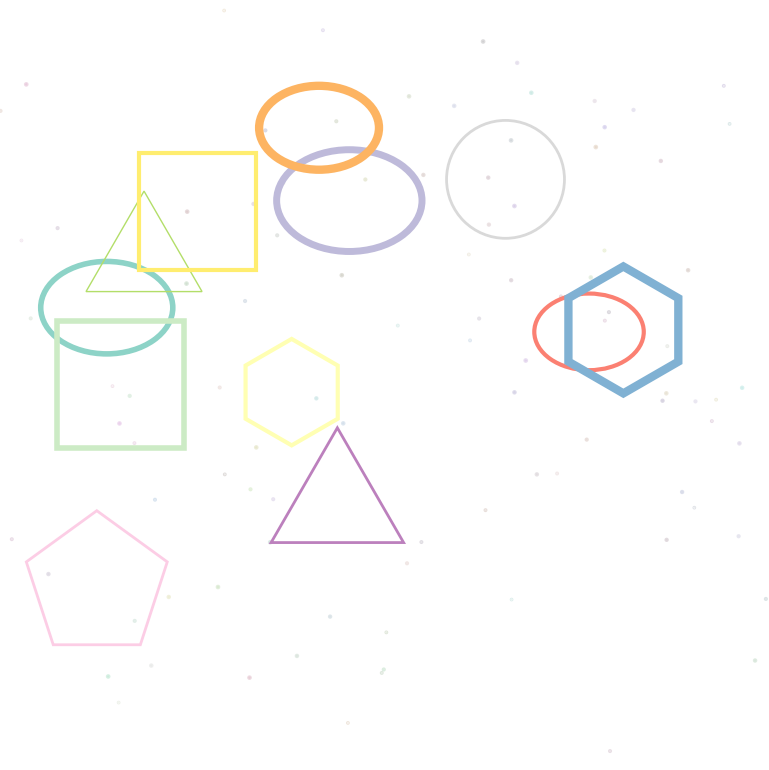[{"shape": "oval", "thickness": 2, "radius": 0.43, "center": [0.139, 0.6]}, {"shape": "hexagon", "thickness": 1.5, "radius": 0.35, "center": [0.379, 0.491]}, {"shape": "oval", "thickness": 2.5, "radius": 0.47, "center": [0.454, 0.739]}, {"shape": "oval", "thickness": 1.5, "radius": 0.36, "center": [0.765, 0.569]}, {"shape": "hexagon", "thickness": 3, "radius": 0.41, "center": [0.81, 0.572]}, {"shape": "oval", "thickness": 3, "radius": 0.39, "center": [0.414, 0.834]}, {"shape": "triangle", "thickness": 0.5, "radius": 0.43, "center": [0.187, 0.665]}, {"shape": "pentagon", "thickness": 1, "radius": 0.48, "center": [0.126, 0.241]}, {"shape": "circle", "thickness": 1, "radius": 0.38, "center": [0.657, 0.767]}, {"shape": "triangle", "thickness": 1, "radius": 0.5, "center": [0.438, 0.345]}, {"shape": "square", "thickness": 2, "radius": 0.41, "center": [0.157, 0.501]}, {"shape": "square", "thickness": 1.5, "radius": 0.38, "center": [0.256, 0.725]}]